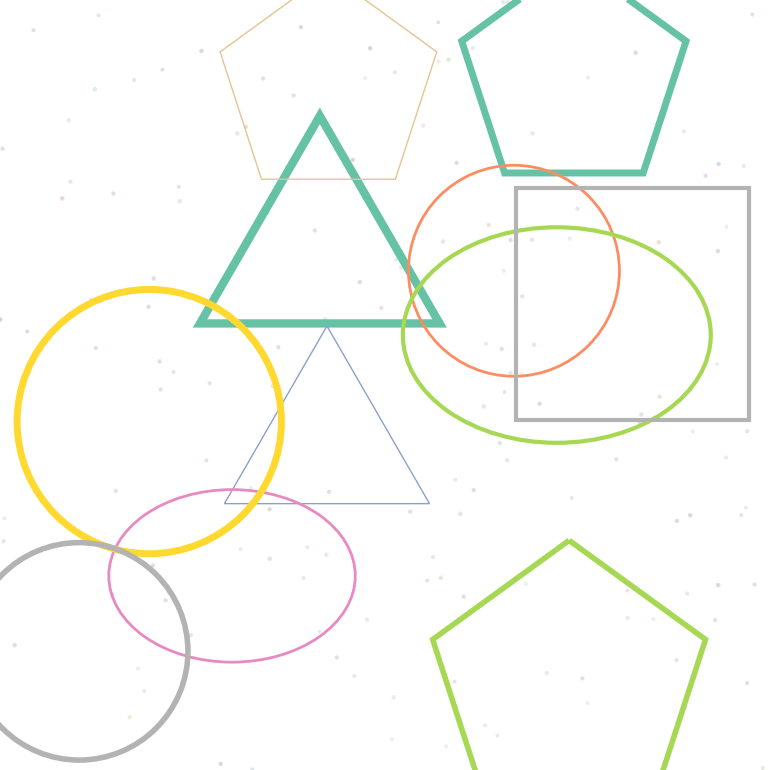[{"shape": "pentagon", "thickness": 2.5, "radius": 0.77, "center": [0.745, 0.899]}, {"shape": "triangle", "thickness": 3, "radius": 0.9, "center": [0.415, 0.67]}, {"shape": "circle", "thickness": 1, "radius": 0.69, "center": [0.667, 0.648]}, {"shape": "triangle", "thickness": 0.5, "radius": 0.77, "center": [0.425, 0.423]}, {"shape": "oval", "thickness": 1, "radius": 0.8, "center": [0.301, 0.252]}, {"shape": "oval", "thickness": 1.5, "radius": 1.0, "center": [0.723, 0.565]}, {"shape": "pentagon", "thickness": 2, "radius": 0.93, "center": [0.739, 0.112]}, {"shape": "circle", "thickness": 2.5, "radius": 0.86, "center": [0.194, 0.452]}, {"shape": "pentagon", "thickness": 0.5, "radius": 0.74, "center": [0.427, 0.887]}, {"shape": "circle", "thickness": 2, "radius": 0.71, "center": [0.103, 0.154]}, {"shape": "square", "thickness": 1.5, "radius": 0.76, "center": [0.822, 0.605]}]